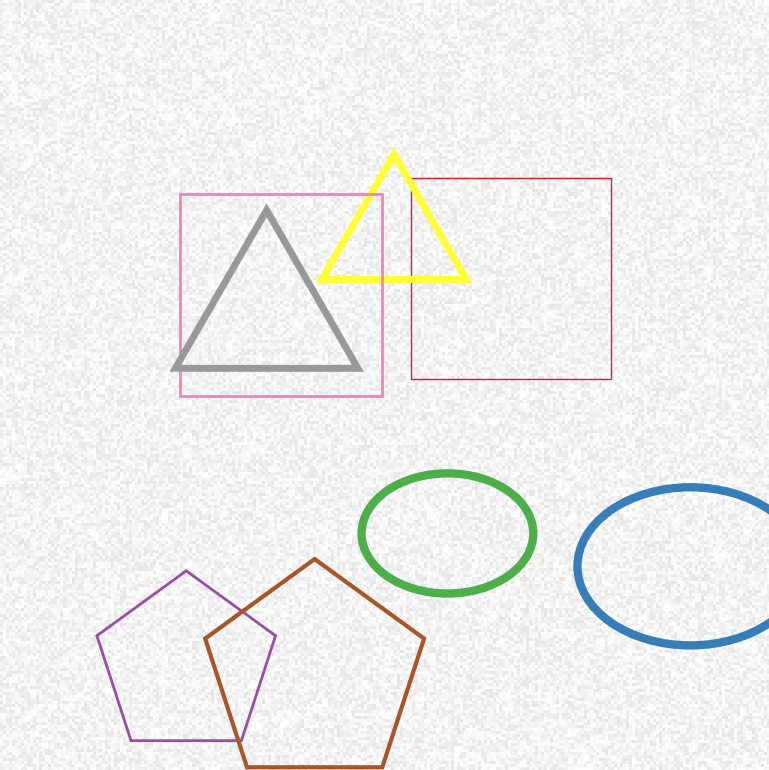[{"shape": "square", "thickness": 0.5, "radius": 0.65, "center": [0.664, 0.638]}, {"shape": "oval", "thickness": 3, "radius": 0.73, "center": [0.897, 0.265]}, {"shape": "oval", "thickness": 3, "radius": 0.56, "center": [0.581, 0.307]}, {"shape": "pentagon", "thickness": 1, "radius": 0.61, "center": [0.242, 0.137]}, {"shape": "triangle", "thickness": 2.5, "radius": 0.54, "center": [0.512, 0.691]}, {"shape": "pentagon", "thickness": 1.5, "radius": 0.75, "center": [0.409, 0.124]}, {"shape": "square", "thickness": 1, "radius": 0.65, "center": [0.365, 0.617]}, {"shape": "triangle", "thickness": 2.5, "radius": 0.68, "center": [0.346, 0.59]}]